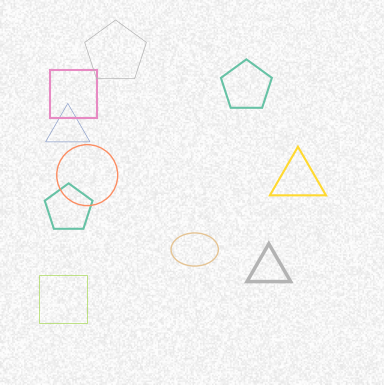[{"shape": "pentagon", "thickness": 1.5, "radius": 0.35, "center": [0.64, 0.776]}, {"shape": "pentagon", "thickness": 1.5, "radius": 0.33, "center": [0.178, 0.459]}, {"shape": "circle", "thickness": 1, "radius": 0.4, "center": [0.227, 0.545]}, {"shape": "triangle", "thickness": 0.5, "radius": 0.33, "center": [0.176, 0.665]}, {"shape": "square", "thickness": 1.5, "radius": 0.31, "center": [0.191, 0.756]}, {"shape": "square", "thickness": 0.5, "radius": 0.31, "center": [0.163, 0.224]}, {"shape": "triangle", "thickness": 1.5, "radius": 0.42, "center": [0.774, 0.535]}, {"shape": "oval", "thickness": 1, "radius": 0.31, "center": [0.506, 0.352]}, {"shape": "triangle", "thickness": 2.5, "radius": 0.33, "center": [0.698, 0.301]}, {"shape": "pentagon", "thickness": 0.5, "radius": 0.42, "center": [0.3, 0.864]}]